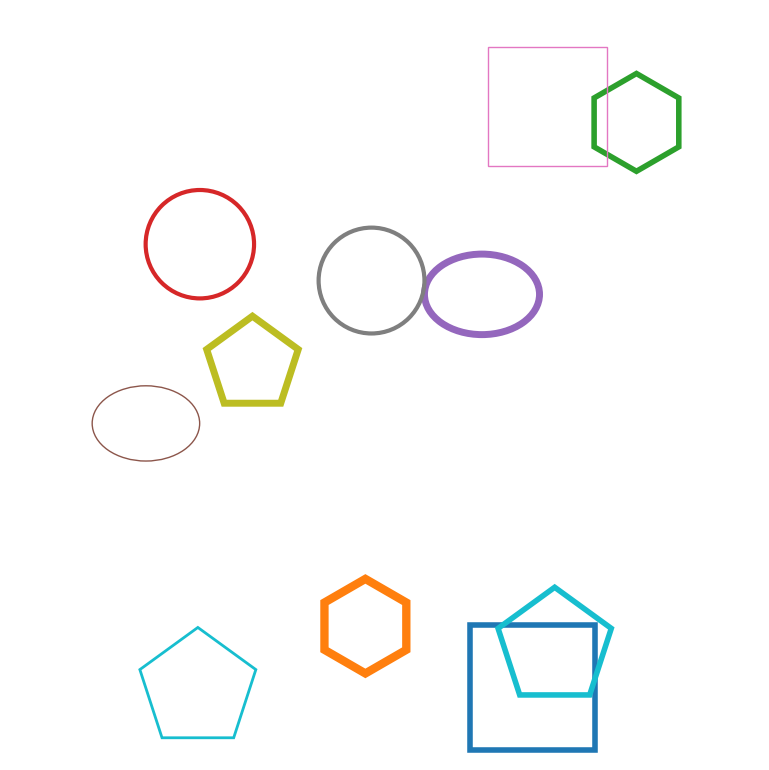[{"shape": "square", "thickness": 2, "radius": 0.41, "center": [0.692, 0.107]}, {"shape": "hexagon", "thickness": 3, "radius": 0.31, "center": [0.475, 0.187]}, {"shape": "hexagon", "thickness": 2, "radius": 0.32, "center": [0.827, 0.841]}, {"shape": "circle", "thickness": 1.5, "radius": 0.35, "center": [0.26, 0.683]}, {"shape": "oval", "thickness": 2.5, "radius": 0.37, "center": [0.626, 0.618]}, {"shape": "oval", "thickness": 0.5, "radius": 0.35, "center": [0.19, 0.45]}, {"shape": "square", "thickness": 0.5, "radius": 0.39, "center": [0.712, 0.862]}, {"shape": "circle", "thickness": 1.5, "radius": 0.34, "center": [0.483, 0.636]}, {"shape": "pentagon", "thickness": 2.5, "radius": 0.31, "center": [0.328, 0.527]}, {"shape": "pentagon", "thickness": 1, "radius": 0.4, "center": [0.257, 0.106]}, {"shape": "pentagon", "thickness": 2, "radius": 0.39, "center": [0.72, 0.16]}]